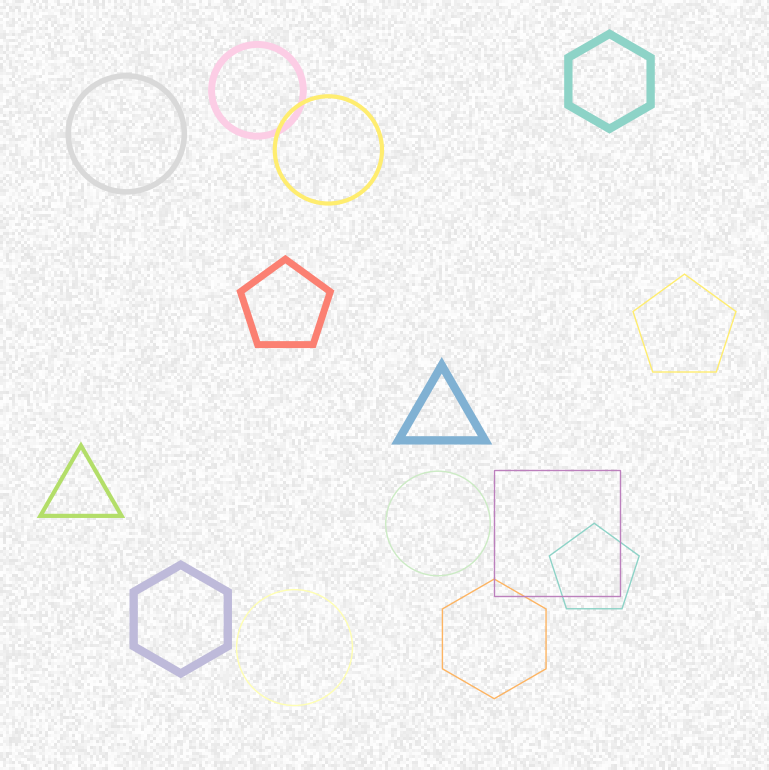[{"shape": "pentagon", "thickness": 0.5, "radius": 0.31, "center": [0.772, 0.259]}, {"shape": "hexagon", "thickness": 3, "radius": 0.31, "center": [0.792, 0.894]}, {"shape": "circle", "thickness": 0.5, "radius": 0.38, "center": [0.382, 0.159]}, {"shape": "hexagon", "thickness": 3, "radius": 0.35, "center": [0.235, 0.196]}, {"shape": "pentagon", "thickness": 2.5, "radius": 0.31, "center": [0.371, 0.602]}, {"shape": "triangle", "thickness": 3, "radius": 0.32, "center": [0.574, 0.461]}, {"shape": "hexagon", "thickness": 0.5, "radius": 0.39, "center": [0.642, 0.17]}, {"shape": "triangle", "thickness": 1.5, "radius": 0.3, "center": [0.105, 0.36]}, {"shape": "circle", "thickness": 2.5, "radius": 0.3, "center": [0.334, 0.883]}, {"shape": "circle", "thickness": 2, "radius": 0.38, "center": [0.164, 0.826]}, {"shape": "square", "thickness": 0.5, "radius": 0.41, "center": [0.724, 0.308]}, {"shape": "circle", "thickness": 0.5, "radius": 0.34, "center": [0.569, 0.32]}, {"shape": "pentagon", "thickness": 0.5, "radius": 0.35, "center": [0.889, 0.574]}, {"shape": "circle", "thickness": 1.5, "radius": 0.35, "center": [0.426, 0.805]}]